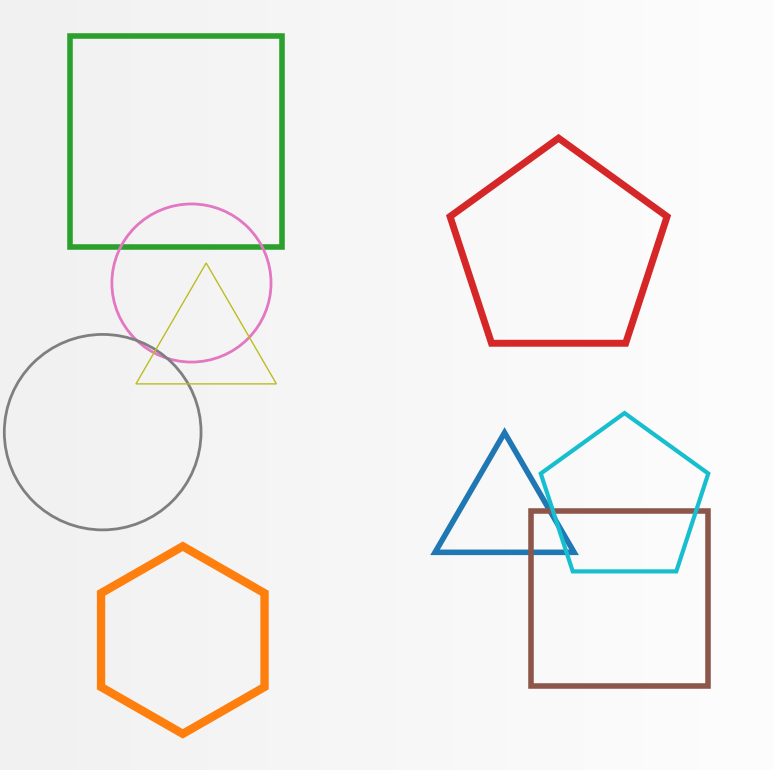[{"shape": "triangle", "thickness": 2, "radius": 0.52, "center": [0.651, 0.334]}, {"shape": "hexagon", "thickness": 3, "radius": 0.61, "center": [0.236, 0.169]}, {"shape": "square", "thickness": 2, "radius": 0.69, "center": [0.227, 0.816]}, {"shape": "pentagon", "thickness": 2.5, "radius": 0.74, "center": [0.721, 0.673]}, {"shape": "square", "thickness": 2, "radius": 0.57, "center": [0.799, 0.223]}, {"shape": "circle", "thickness": 1, "radius": 0.51, "center": [0.247, 0.632]}, {"shape": "circle", "thickness": 1, "radius": 0.63, "center": [0.132, 0.439]}, {"shape": "triangle", "thickness": 0.5, "radius": 0.52, "center": [0.266, 0.554]}, {"shape": "pentagon", "thickness": 1.5, "radius": 0.57, "center": [0.806, 0.35]}]